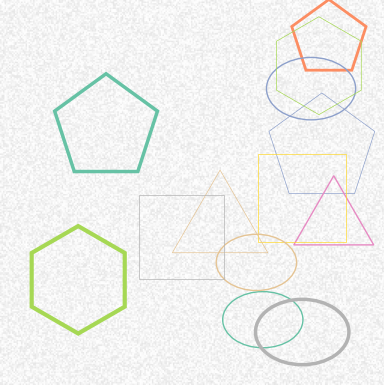[{"shape": "pentagon", "thickness": 2.5, "radius": 0.7, "center": [0.275, 0.668]}, {"shape": "oval", "thickness": 1, "radius": 0.52, "center": [0.683, 0.17]}, {"shape": "pentagon", "thickness": 2, "radius": 0.51, "center": [0.854, 0.9]}, {"shape": "oval", "thickness": 1, "radius": 0.58, "center": [0.808, 0.77]}, {"shape": "pentagon", "thickness": 0.5, "radius": 0.72, "center": [0.836, 0.614]}, {"shape": "triangle", "thickness": 1, "radius": 0.6, "center": [0.867, 0.424]}, {"shape": "hexagon", "thickness": 0.5, "radius": 0.64, "center": [0.828, 0.829]}, {"shape": "hexagon", "thickness": 3, "radius": 0.7, "center": [0.203, 0.273]}, {"shape": "square", "thickness": 0.5, "radius": 0.57, "center": [0.784, 0.486]}, {"shape": "oval", "thickness": 1, "radius": 0.52, "center": [0.666, 0.318]}, {"shape": "triangle", "thickness": 0.5, "radius": 0.72, "center": [0.572, 0.415]}, {"shape": "oval", "thickness": 2.5, "radius": 0.61, "center": [0.785, 0.138]}, {"shape": "square", "thickness": 0.5, "radius": 0.55, "center": [0.472, 0.384]}]